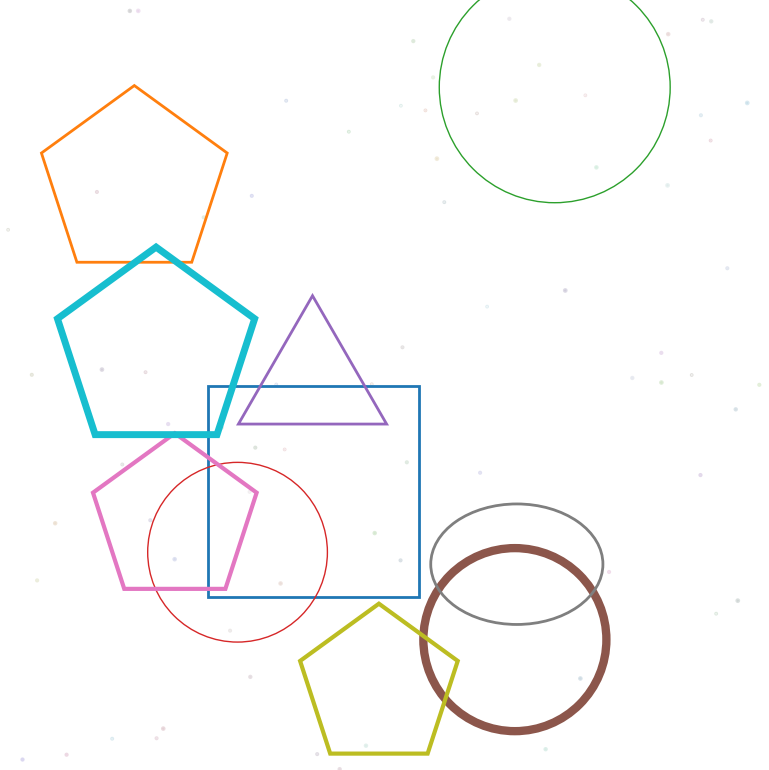[{"shape": "square", "thickness": 1, "radius": 0.69, "center": [0.407, 0.362]}, {"shape": "pentagon", "thickness": 1, "radius": 0.63, "center": [0.174, 0.762]}, {"shape": "circle", "thickness": 0.5, "radius": 0.75, "center": [0.72, 0.887]}, {"shape": "circle", "thickness": 0.5, "radius": 0.58, "center": [0.309, 0.283]}, {"shape": "triangle", "thickness": 1, "radius": 0.56, "center": [0.406, 0.505]}, {"shape": "circle", "thickness": 3, "radius": 0.59, "center": [0.669, 0.169]}, {"shape": "pentagon", "thickness": 1.5, "radius": 0.56, "center": [0.227, 0.326]}, {"shape": "oval", "thickness": 1, "radius": 0.56, "center": [0.671, 0.267]}, {"shape": "pentagon", "thickness": 1.5, "radius": 0.54, "center": [0.492, 0.108]}, {"shape": "pentagon", "thickness": 2.5, "radius": 0.67, "center": [0.203, 0.544]}]